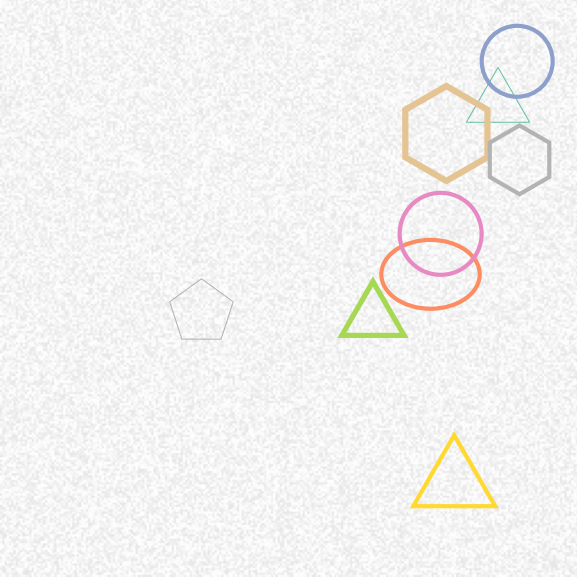[{"shape": "triangle", "thickness": 0.5, "radius": 0.32, "center": [0.862, 0.819]}, {"shape": "oval", "thickness": 2, "radius": 0.43, "center": [0.746, 0.524]}, {"shape": "circle", "thickness": 2, "radius": 0.31, "center": [0.896, 0.893]}, {"shape": "circle", "thickness": 2, "radius": 0.35, "center": [0.763, 0.594]}, {"shape": "triangle", "thickness": 2.5, "radius": 0.31, "center": [0.646, 0.45]}, {"shape": "triangle", "thickness": 2, "radius": 0.41, "center": [0.787, 0.164]}, {"shape": "hexagon", "thickness": 3, "radius": 0.41, "center": [0.773, 0.768]}, {"shape": "hexagon", "thickness": 2, "radius": 0.3, "center": [0.9, 0.722]}, {"shape": "pentagon", "thickness": 0.5, "radius": 0.29, "center": [0.349, 0.459]}]